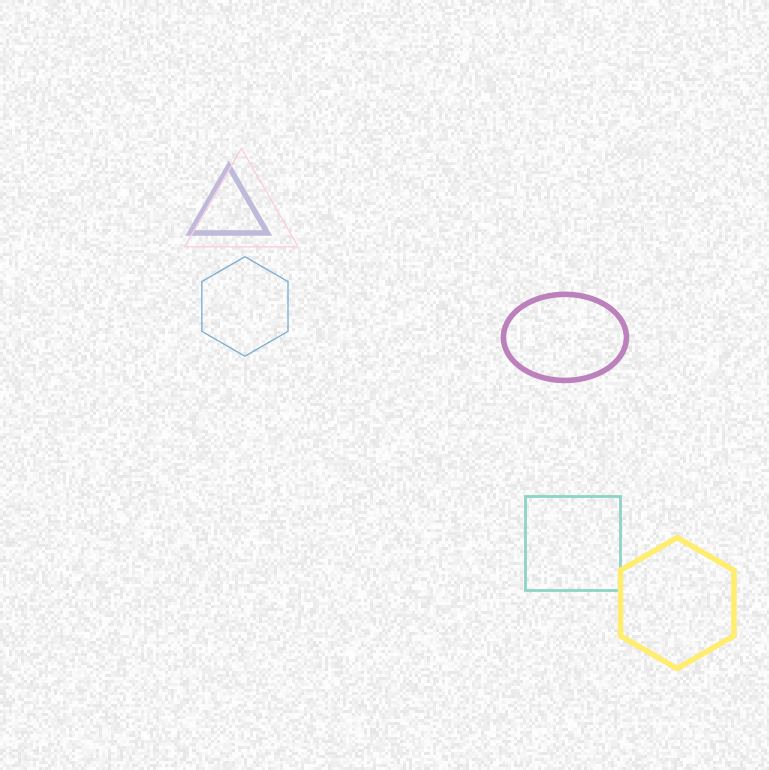[{"shape": "square", "thickness": 1, "radius": 0.31, "center": [0.744, 0.295]}, {"shape": "triangle", "thickness": 2, "radius": 0.29, "center": [0.297, 0.726]}, {"shape": "hexagon", "thickness": 0.5, "radius": 0.32, "center": [0.318, 0.602]}, {"shape": "triangle", "thickness": 0.5, "radius": 0.43, "center": [0.314, 0.722]}, {"shape": "oval", "thickness": 2, "radius": 0.4, "center": [0.734, 0.562]}, {"shape": "hexagon", "thickness": 2, "radius": 0.43, "center": [0.879, 0.217]}]